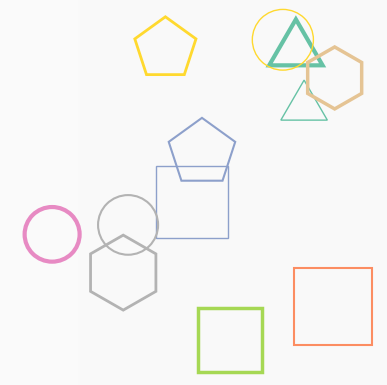[{"shape": "triangle", "thickness": 1, "radius": 0.35, "center": [0.785, 0.723]}, {"shape": "triangle", "thickness": 3, "radius": 0.4, "center": [0.764, 0.87]}, {"shape": "square", "thickness": 1.5, "radius": 0.5, "center": [0.859, 0.203]}, {"shape": "pentagon", "thickness": 1.5, "radius": 0.45, "center": [0.521, 0.604]}, {"shape": "square", "thickness": 1, "radius": 0.47, "center": [0.496, 0.475]}, {"shape": "circle", "thickness": 3, "radius": 0.35, "center": [0.135, 0.391]}, {"shape": "square", "thickness": 2.5, "radius": 0.41, "center": [0.593, 0.117]}, {"shape": "circle", "thickness": 1, "radius": 0.39, "center": [0.73, 0.897]}, {"shape": "pentagon", "thickness": 2, "radius": 0.42, "center": [0.427, 0.873]}, {"shape": "hexagon", "thickness": 2.5, "radius": 0.4, "center": [0.864, 0.798]}, {"shape": "hexagon", "thickness": 2, "radius": 0.49, "center": [0.318, 0.292]}, {"shape": "circle", "thickness": 1.5, "radius": 0.39, "center": [0.331, 0.416]}]